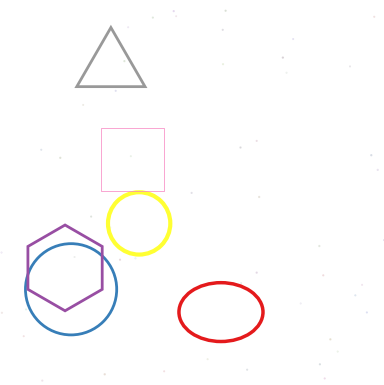[{"shape": "oval", "thickness": 2.5, "radius": 0.55, "center": [0.574, 0.189]}, {"shape": "circle", "thickness": 2, "radius": 0.59, "center": [0.185, 0.249]}, {"shape": "hexagon", "thickness": 2, "radius": 0.56, "center": [0.169, 0.304]}, {"shape": "circle", "thickness": 3, "radius": 0.4, "center": [0.361, 0.42]}, {"shape": "square", "thickness": 0.5, "radius": 0.41, "center": [0.344, 0.586]}, {"shape": "triangle", "thickness": 2, "radius": 0.51, "center": [0.288, 0.826]}]